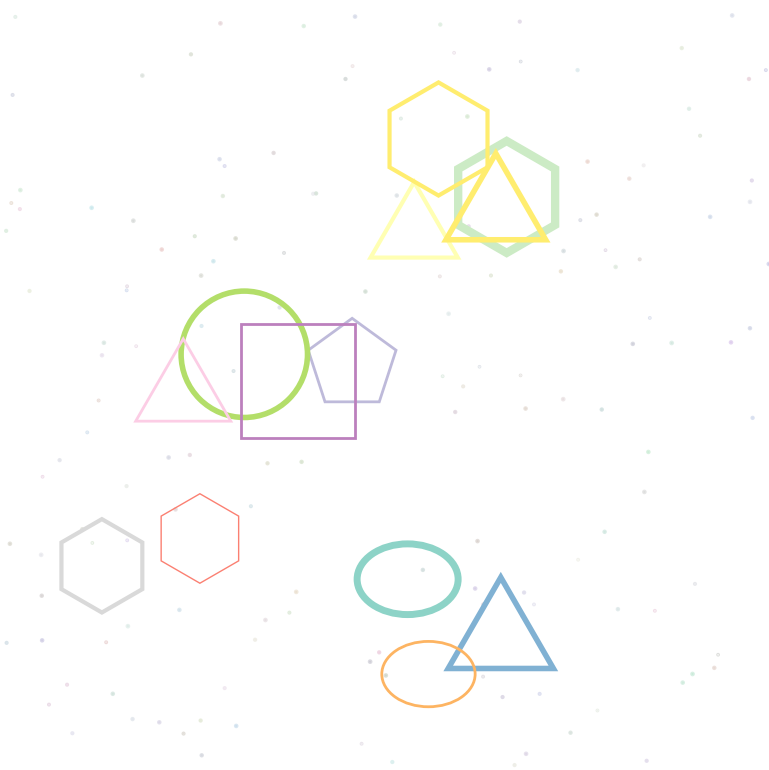[{"shape": "oval", "thickness": 2.5, "radius": 0.33, "center": [0.529, 0.248]}, {"shape": "triangle", "thickness": 1.5, "radius": 0.33, "center": [0.538, 0.698]}, {"shape": "pentagon", "thickness": 1, "radius": 0.3, "center": [0.457, 0.527]}, {"shape": "hexagon", "thickness": 0.5, "radius": 0.29, "center": [0.26, 0.301]}, {"shape": "triangle", "thickness": 2, "radius": 0.39, "center": [0.65, 0.171]}, {"shape": "oval", "thickness": 1, "radius": 0.3, "center": [0.556, 0.125]}, {"shape": "circle", "thickness": 2, "radius": 0.41, "center": [0.317, 0.54]}, {"shape": "triangle", "thickness": 1, "radius": 0.36, "center": [0.238, 0.489]}, {"shape": "hexagon", "thickness": 1.5, "radius": 0.3, "center": [0.132, 0.265]}, {"shape": "square", "thickness": 1, "radius": 0.37, "center": [0.387, 0.505]}, {"shape": "hexagon", "thickness": 3, "radius": 0.36, "center": [0.658, 0.744]}, {"shape": "hexagon", "thickness": 1.5, "radius": 0.37, "center": [0.57, 0.819]}, {"shape": "triangle", "thickness": 2, "radius": 0.37, "center": [0.644, 0.726]}]